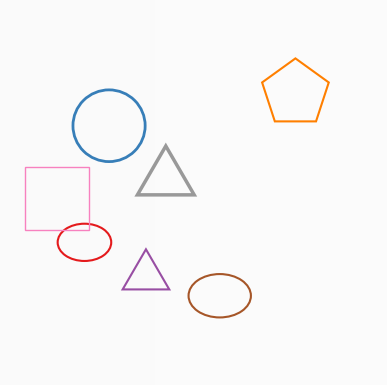[{"shape": "oval", "thickness": 1.5, "radius": 0.35, "center": [0.218, 0.371]}, {"shape": "circle", "thickness": 2, "radius": 0.47, "center": [0.281, 0.673]}, {"shape": "triangle", "thickness": 1.5, "radius": 0.35, "center": [0.377, 0.283]}, {"shape": "pentagon", "thickness": 1.5, "radius": 0.45, "center": [0.762, 0.758]}, {"shape": "oval", "thickness": 1.5, "radius": 0.4, "center": [0.567, 0.232]}, {"shape": "square", "thickness": 1, "radius": 0.41, "center": [0.147, 0.485]}, {"shape": "triangle", "thickness": 2.5, "radius": 0.42, "center": [0.428, 0.536]}]